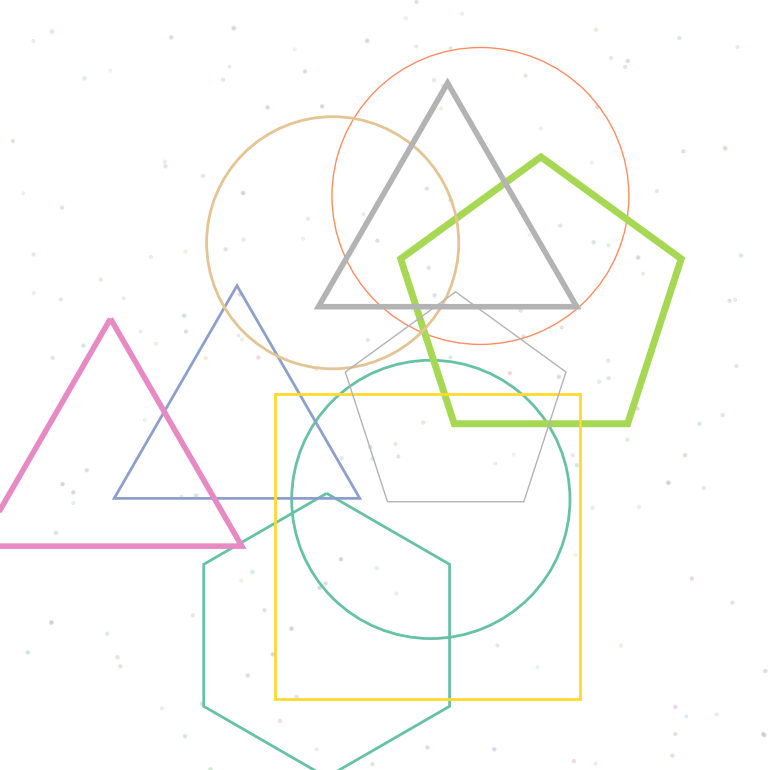[{"shape": "hexagon", "thickness": 1, "radius": 0.92, "center": [0.424, 0.175]}, {"shape": "circle", "thickness": 1, "radius": 0.9, "center": [0.56, 0.351]}, {"shape": "circle", "thickness": 0.5, "radius": 0.96, "center": [0.624, 0.746]}, {"shape": "triangle", "thickness": 1, "radius": 0.92, "center": [0.308, 0.445]}, {"shape": "triangle", "thickness": 2, "radius": 0.98, "center": [0.143, 0.389]}, {"shape": "pentagon", "thickness": 2.5, "radius": 0.96, "center": [0.702, 0.605]}, {"shape": "square", "thickness": 1, "radius": 0.99, "center": [0.555, 0.29]}, {"shape": "circle", "thickness": 1, "radius": 0.82, "center": [0.432, 0.685]}, {"shape": "pentagon", "thickness": 0.5, "radius": 0.75, "center": [0.592, 0.47]}, {"shape": "triangle", "thickness": 2, "radius": 0.97, "center": [0.581, 0.698]}]